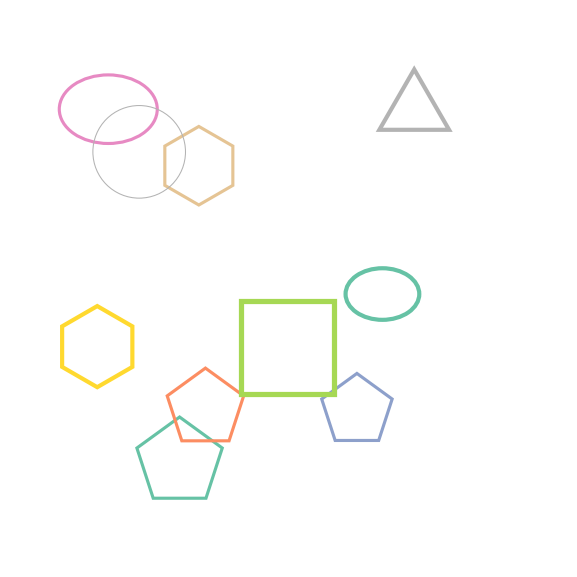[{"shape": "oval", "thickness": 2, "radius": 0.32, "center": [0.662, 0.49]}, {"shape": "pentagon", "thickness": 1.5, "radius": 0.39, "center": [0.311, 0.199]}, {"shape": "pentagon", "thickness": 1.5, "radius": 0.35, "center": [0.356, 0.292]}, {"shape": "pentagon", "thickness": 1.5, "radius": 0.32, "center": [0.618, 0.288]}, {"shape": "oval", "thickness": 1.5, "radius": 0.42, "center": [0.187, 0.81]}, {"shape": "square", "thickness": 2.5, "radius": 0.41, "center": [0.498, 0.397]}, {"shape": "hexagon", "thickness": 2, "radius": 0.35, "center": [0.168, 0.399]}, {"shape": "hexagon", "thickness": 1.5, "radius": 0.34, "center": [0.344, 0.712]}, {"shape": "triangle", "thickness": 2, "radius": 0.35, "center": [0.717, 0.809]}, {"shape": "circle", "thickness": 0.5, "radius": 0.4, "center": [0.241, 0.736]}]